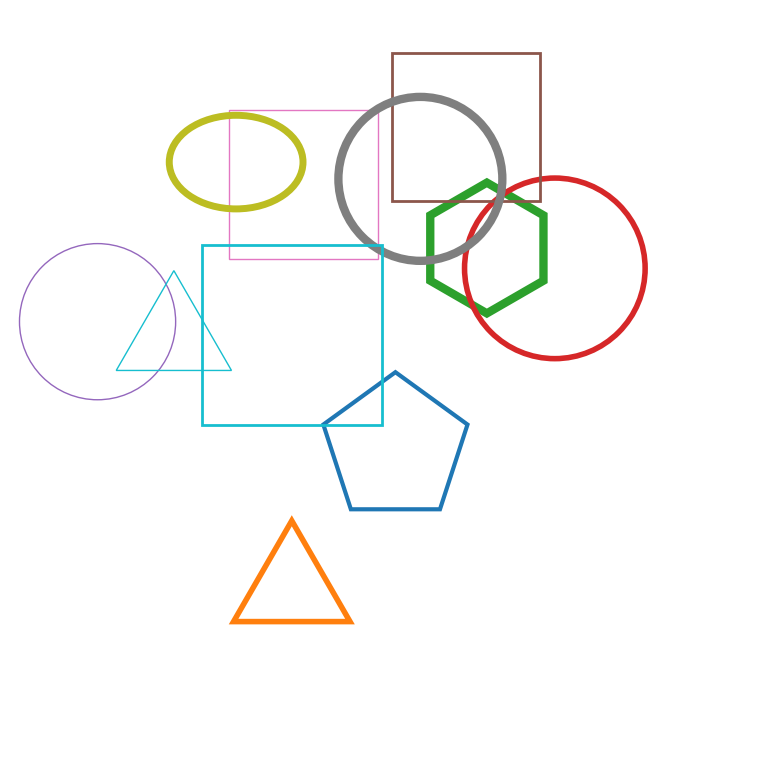[{"shape": "pentagon", "thickness": 1.5, "radius": 0.49, "center": [0.514, 0.418]}, {"shape": "triangle", "thickness": 2, "radius": 0.44, "center": [0.379, 0.236]}, {"shape": "hexagon", "thickness": 3, "radius": 0.42, "center": [0.632, 0.678]}, {"shape": "circle", "thickness": 2, "radius": 0.59, "center": [0.721, 0.651]}, {"shape": "circle", "thickness": 0.5, "radius": 0.51, "center": [0.127, 0.582]}, {"shape": "square", "thickness": 1, "radius": 0.48, "center": [0.605, 0.835]}, {"shape": "square", "thickness": 0.5, "radius": 0.48, "center": [0.394, 0.76]}, {"shape": "circle", "thickness": 3, "radius": 0.53, "center": [0.546, 0.768]}, {"shape": "oval", "thickness": 2.5, "radius": 0.43, "center": [0.307, 0.789]}, {"shape": "square", "thickness": 1, "radius": 0.59, "center": [0.379, 0.565]}, {"shape": "triangle", "thickness": 0.5, "radius": 0.43, "center": [0.226, 0.562]}]